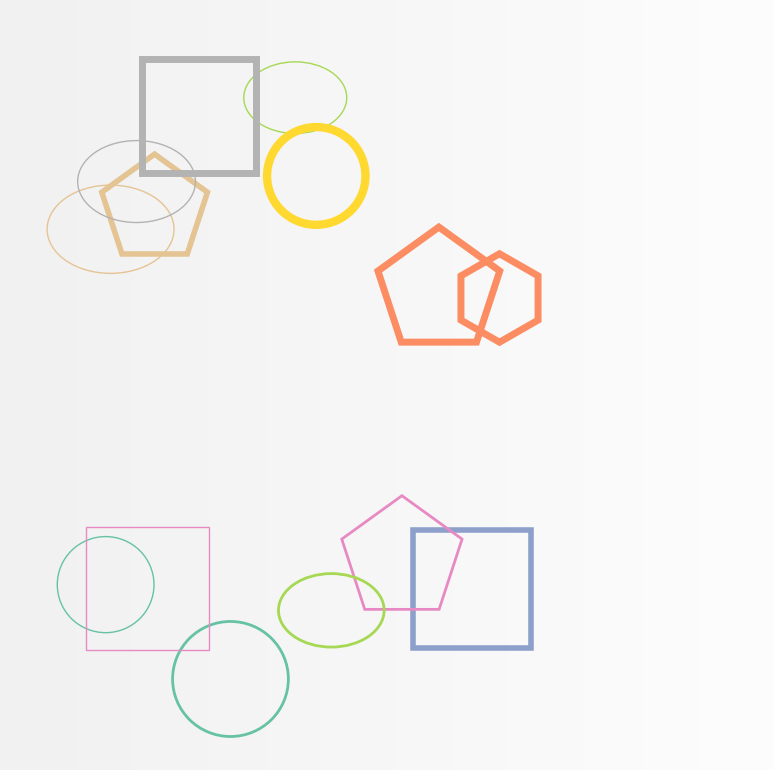[{"shape": "circle", "thickness": 1, "radius": 0.37, "center": [0.297, 0.118]}, {"shape": "circle", "thickness": 0.5, "radius": 0.31, "center": [0.136, 0.241]}, {"shape": "hexagon", "thickness": 2.5, "radius": 0.29, "center": [0.645, 0.613]}, {"shape": "pentagon", "thickness": 2.5, "radius": 0.41, "center": [0.566, 0.623]}, {"shape": "square", "thickness": 2, "radius": 0.38, "center": [0.609, 0.235]}, {"shape": "pentagon", "thickness": 1, "radius": 0.41, "center": [0.519, 0.275]}, {"shape": "square", "thickness": 0.5, "radius": 0.4, "center": [0.19, 0.236]}, {"shape": "oval", "thickness": 0.5, "radius": 0.33, "center": [0.381, 0.873]}, {"shape": "oval", "thickness": 1, "radius": 0.34, "center": [0.428, 0.207]}, {"shape": "circle", "thickness": 3, "radius": 0.32, "center": [0.408, 0.772]}, {"shape": "pentagon", "thickness": 2, "radius": 0.36, "center": [0.199, 0.728]}, {"shape": "oval", "thickness": 0.5, "radius": 0.41, "center": [0.143, 0.702]}, {"shape": "square", "thickness": 2.5, "radius": 0.37, "center": [0.257, 0.85]}, {"shape": "oval", "thickness": 0.5, "radius": 0.38, "center": [0.176, 0.764]}]